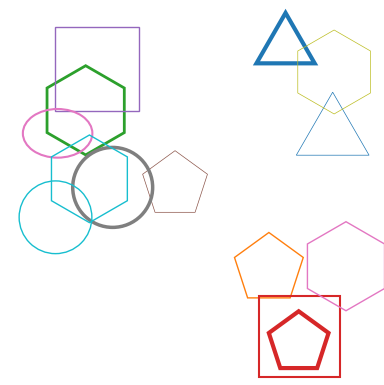[{"shape": "triangle", "thickness": 3, "radius": 0.44, "center": [0.742, 0.879]}, {"shape": "triangle", "thickness": 0.5, "radius": 0.55, "center": [0.864, 0.651]}, {"shape": "pentagon", "thickness": 1, "radius": 0.47, "center": [0.698, 0.302]}, {"shape": "hexagon", "thickness": 2, "radius": 0.58, "center": [0.223, 0.713]}, {"shape": "square", "thickness": 1.5, "radius": 0.52, "center": [0.779, 0.126]}, {"shape": "pentagon", "thickness": 3, "radius": 0.41, "center": [0.776, 0.11]}, {"shape": "square", "thickness": 1, "radius": 0.54, "center": [0.252, 0.821]}, {"shape": "pentagon", "thickness": 0.5, "radius": 0.44, "center": [0.455, 0.52]}, {"shape": "hexagon", "thickness": 1, "radius": 0.58, "center": [0.899, 0.308]}, {"shape": "oval", "thickness": 1.5, "radius": 0.45, "center": [0.15, 0.654]}, {"shape": "circle", "thickness": 2.5, "radius": 0.52, "center": [0.293, 0.513]}, {"shape": "hexagon", "thickness": 0.5, "radius": 0.55, "center": [0.868, 0.813]}, {"shape": "circle", "thickness": 1, "radius": 0.47, "center": [0.144, 0.436]}, {"shape": "hexagon", "thickness": 1, "radius": 0.57, "center": [0.232, 0.536]}]